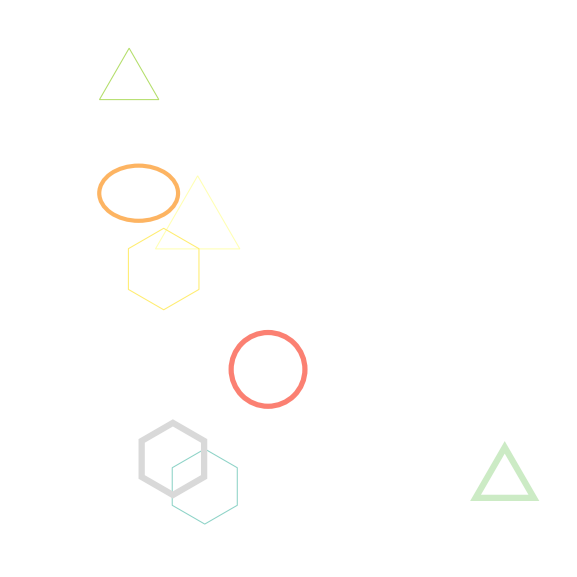[{"shape": "hexagon", "thickness": 0.5, "radius": 0.33, "center": [0.355, 0.157]}, {"shape": "triangle", "thickness": 0.5, "radius": 0.42, "center": [0.342, 0.61]}, {"shape": "circle", "thickness": 2.5, "radius": 0.32, "center": [0.464, 0.359]}, {"shape": "oval", "thickness": 2, "radius": 0.34, "center": [0.24, 0.665]}, {"shape": "triangle", "thickness": 0.5, "radius": 0.3, "center": [0.224, 0.856]}, {"shape": "hexagon", "thickness": 3, "radius": 0.31, "center": [0.299, 0.204]}, {"shape": "triangle", "thickness": 3, "radius": 0.29, "center": [0.874, 0.166]}, {"shape": "hexagon", "thickness": 0.5, "radius": 0.35, "center": [0.283, 0.533]}]